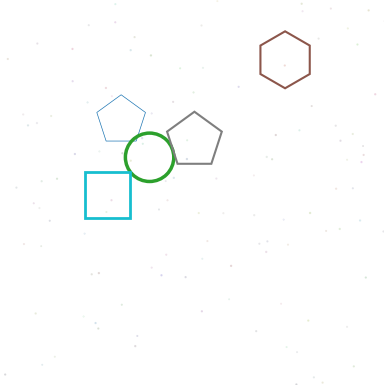[{"shape": "pentagon", "thickness": 0.5, "radius": 0.33, "center": [0.315, 0.687]}, {"shape": "circle", "thickness": 2.5, "radius": 0.31, "center": [0.389, 0.591]}, {"shape": "hexagon", "thickness": 1.5, "radius": 0.37, "center": [0.74, 0.845]}, {"shape": "pentagon", "thickness": 1.5, "radius": 0.37, "center": [0.505, 0.635]}, {"shape": "square", "thickness": 2, "radius": 0.3, "center": [0.279, 0.493]}]